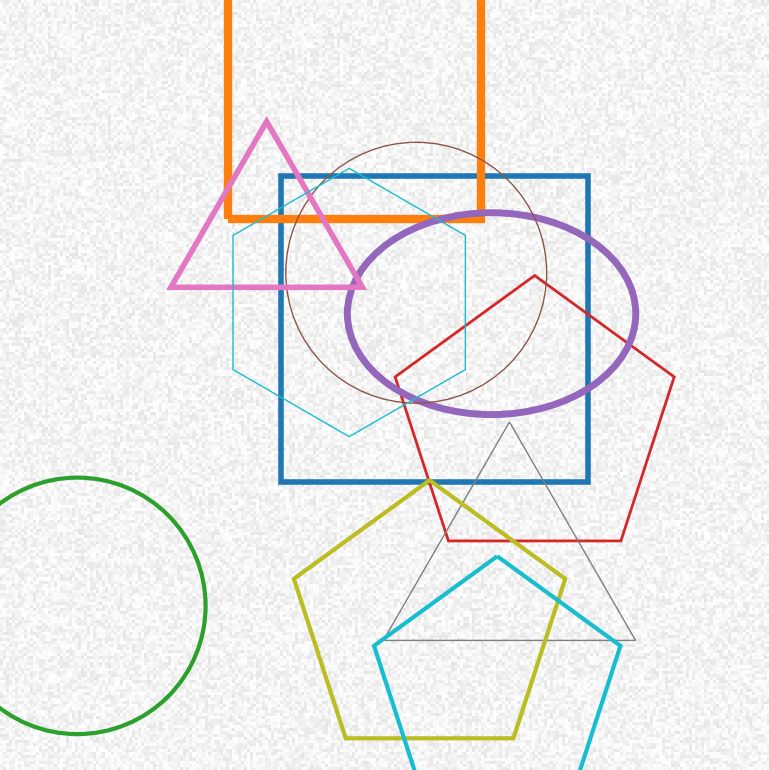[{"shape": "square", "thickness": 2, "radius": 1.0, "center": [0.564, 0.573]}, {"shape": "square", "thickness": 3, "radius": 0.82, "center": [0.46, 0.88]}, {"shape": "circle", "thickness": 1.5, "radius": 0.83, "center": [0.1, 0.213]}, {"shape": "pentagon", "thickness": 1, "radius": 0.95, "center": [0.694, 0.452]}, {"shape": "oval", "thickness": 2.5, "radius": 0.94, "center": [0.638, 0.593]}, {"shape": "circle", "thickness": 0.5, "radius": 0.85, "center": [0.541, 0.646]}, {"shape": "triangle", "thickness": 2, "radius": 0.72, "center": [0.346, 0.699]}, {"shape": "triangle", "thickness": 0.5, "radius": 0.95, "center": [0.662, 0.263]}, {"shape": "pentagon", "thickness": 1.5, "radius": 0.93, "center": [0.558, 0.191]}, {"shape": "pentagon", "thickness": 1.5, "radius": 0.84, "center": [0.646, 0.109]}, {"shape": "hexagon", "thickness": 0.5, "radius": 0.87, "center": [0.453, 0.607]}]